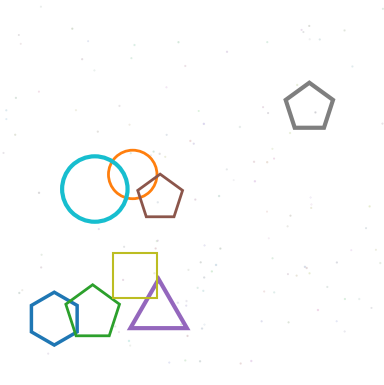[{"shape": "hexagon", "thickness": 2.5, "radius": 0.34, "center": [0.141, 0.172]}, {"shape": "circle", "thickness": 2, "radius": 0.31, "center": [0.345, 0.547]}, {"shape": "pentagon", "thickness": 2, "radius": 0.37, "center": [0.241, 0.187]}, {"shape": "triangle", "thickness": 3, "radius": 0.42, "center": [0.412, 0.19]}, {"shape": "pentagon", "thickness": 2, "radius": 0.31, "center": [0.416, 0.486]}, {"shape": "pentagon", "thickness": 3, "radius": 0.32, "center": [0.803, 0.72]}, {"shape": "square", "thickness": 1.5, "radius": 0.29, "center": [0.351, 0.284]}, {"shape": "circle", "thickness": 3, "radius": 0.42, "center": [0.246, 0.509]}]